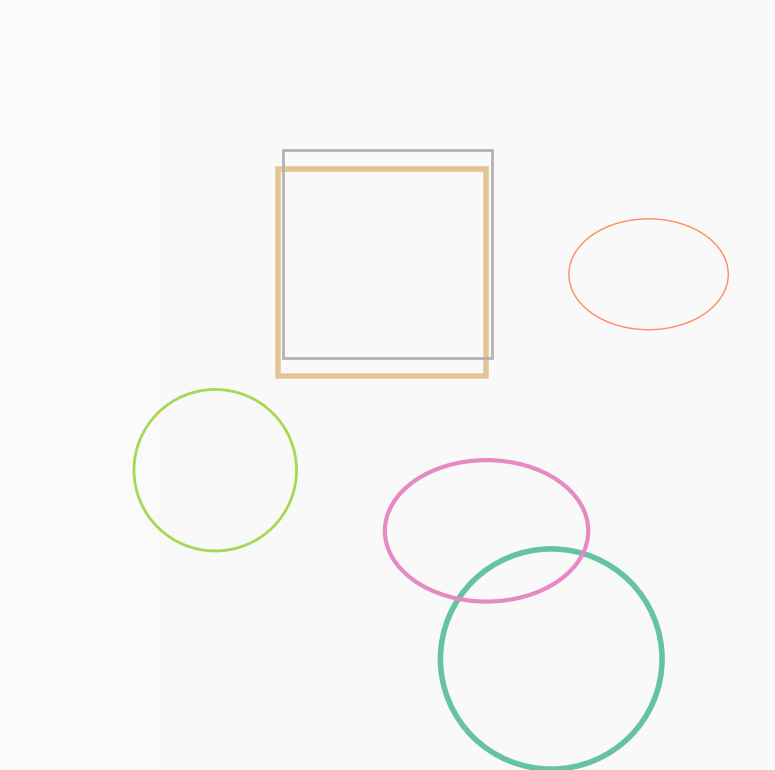[{"shape": "circle", "thickness": 2, "radius": 0.71, "center": [0.711, 0.144]}, {"shape": "oval", "thickness": 0.5, "radius": 0.51, "center": [0.837, 0.644]}, {"shape": "oval", "thickness": 1.5, "radius": 0.66, "center": [0.628, 0.311]}, {"shape": "circle", "thickness": 1, "radius": 0.52, "center": [0.278, 0.389]}, {"shape": "square", "thickness": 2, "radius": 0.67, "center": [0.492, 0.646]}, {"shape": "square", "thickness": 1, "radius": 0.67, "center": [0.5, 0.67]}]